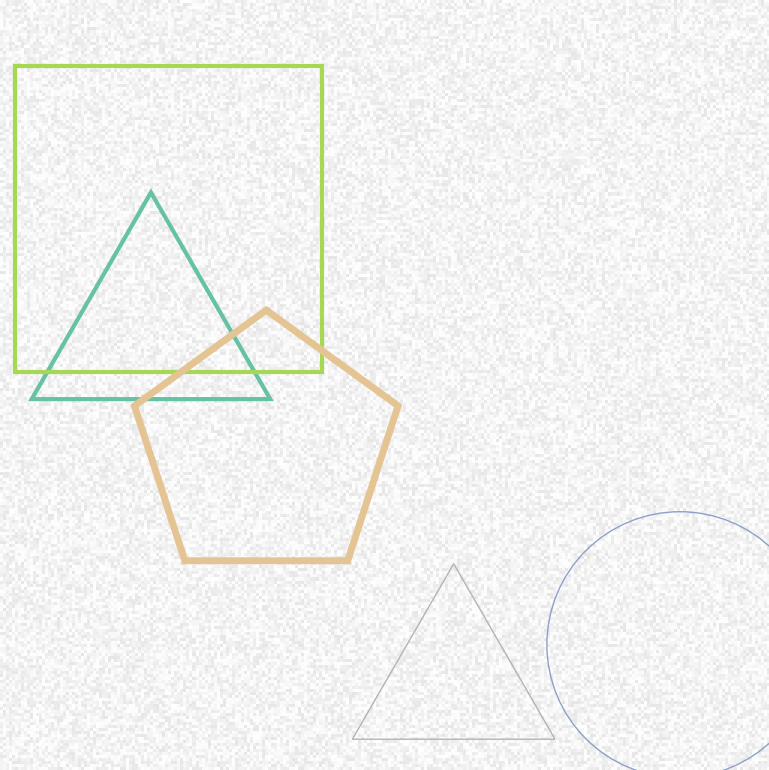[{"shape": "triangle", "thickness": 1.5, "radius": 0.89, "center": [0.196, 0.571]}, {"shape": "circle", "thickness": 0.5, "radius": 0.86, "center": [0.883, 0.163]}, {"shape": "square", "thickness": 1.5, "radius": 1.0, "center": [0.219, 0.716]}, {"shape": "pentagon", "thickness": 2.5, "radius": 0.9, "center": [0.346, 0.417]}, {"shape": "triangle", "thickness": 0.5, "radius": 0.76, "center": [0.589, 0.116]}]